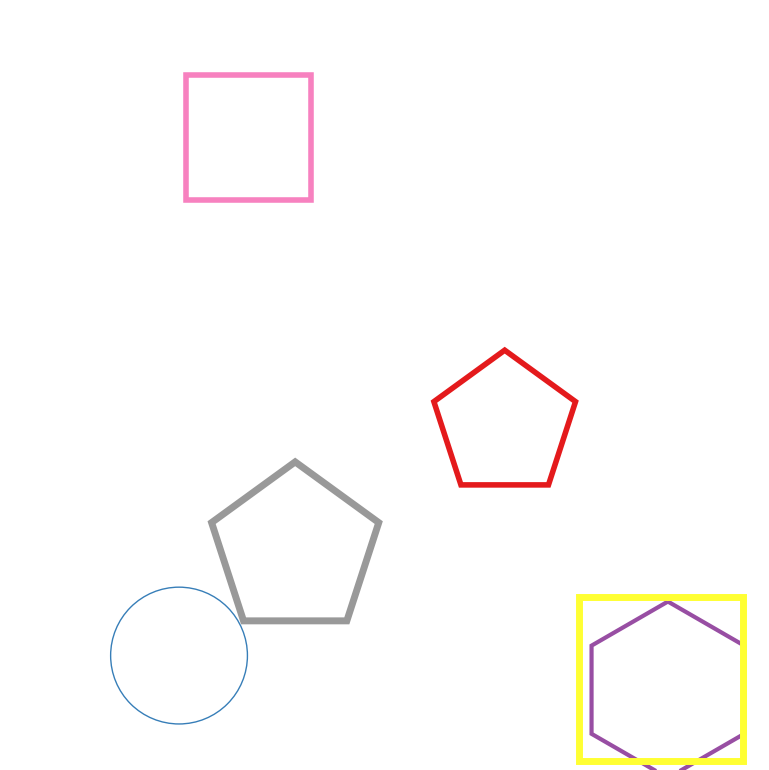[{"shape": "pentagon", "thickness": 2, "radius": 0.48, "center": [0.655, 0.449]}, {"shape": "circle", "thickness": 0.5, "radius": 0.44, "center": [0.233, 0.149]}, {"shape": "hexagon", "thickness": 1.5, "radius": 0.57, "center": [0.867, 0.104]}, {"shape": "square", "thickness": 2.5, "radius": 0.53, "center": [0.858, 0.118]}, {"shape": "square", "thickness": 2, "radius": 0.41, "center": [0.323, 0.821]}, {"shape": "pentagon", "thickness": 2.5, "radius": 0.57, "center": [0.383, 0.286]}]